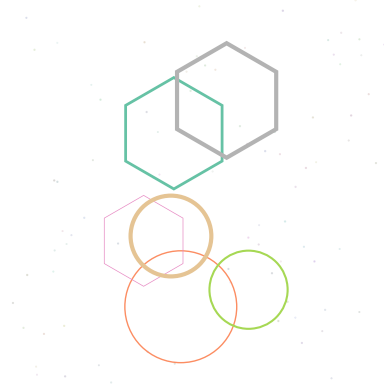[{"shape": "hexagon", "thickness": 2, "radius": 0.72, "center": [0.452, 0.654]}, {"shape": "circle", "thickness": 1, "radius": 0.73, "center": [0.47, 0.203]}, {"shape": "hexagon", "thickness": 0.5, "radius": 0.59, "center": [0.373, 0.374]}, {"shape": "circle", "thickness": 1.5, "radius": 0.51, "center": [0.646, 0.247]}, {"shape": "circle", "thickness": 3, "radius": 0.52, "center": [0.444, 0.387]}, {"shape": "hexagon", "thickness": 3, "radius": 0.74, "center": [0.589, 0.739]}]